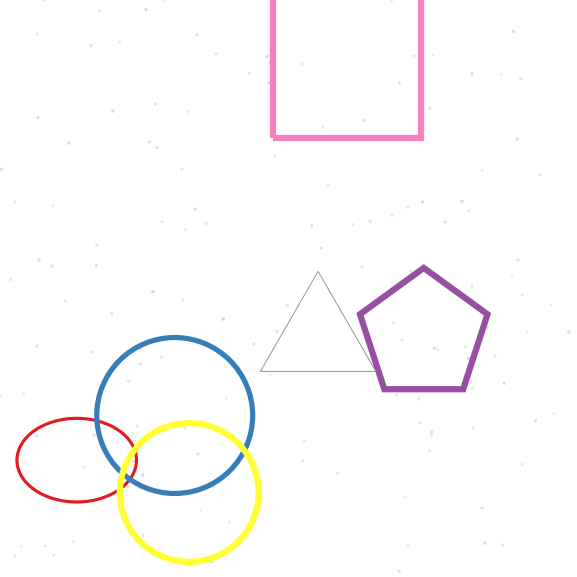[{"shape": "oval", "thickness": 1.5, "radius": 0.52, "center": [0.133, 0.202]}, {"shape": "circle", "thickness": 2.5, "radius": 0.68, "center": [0.303, 0.28]}, {"shape": "pentagon", "thickness": 3, "radius": 0.58, "center": [0.734, 0.419]}, {"shape": "circle", "thickness": 3, "radius": 0.6, "center": [0.328, 0.146]}, {"shape": "square", "thickness": 3, "radius": 0.64, "center": [0.601, 0.889]}, {"shape": "triangle", "thickness": 0.5, "radius": 0.58, "center": [0.551, 0.414]}]